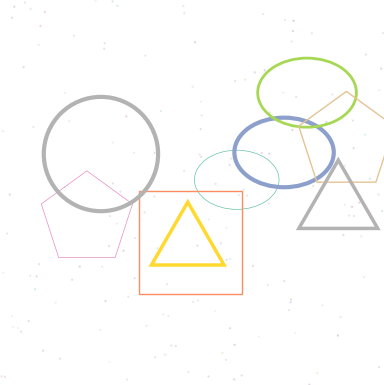[{"shape": "oval", "thickness": 0.5, "radius": 0.55, "center": [0.615, 0.533]}, {"shape": "square", "thickness": 1, "radius": 0.67, "center": [0.494, 0.371]}, {"shape": "oval", "thickness": 3, "radius": 0.65, "center": [0.738, 0.604]}, {"shape": "pentagon", "thickness": 0.5, "radius": 0.62, "center": [0.226, 0.432]}, {"shape": "oval", "thickness": 2, "radius": 0.64, "center": [0.798, 0.759]}, {"shape": "triangle", "thickness": 2.5, "radius": 0.54, "center": [0.488, 0.366]}, {"shape": "pentagon", "thickness": 1, "radius": 0.65, "center": [0.9, 0.632]}, {"shape": "triangle", "thickness": 2.5, "radius": 0.59, "center": [0.879, 0.466]}, {"shape": "circle", "thickness": 3, "radius": 0.74, "center": [0.262, 0.6]}]